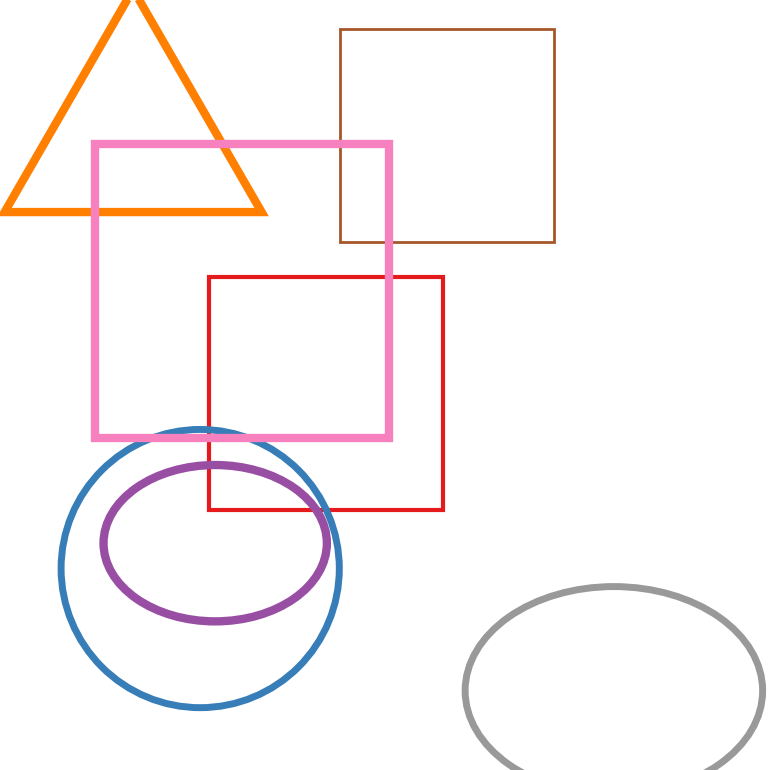[{"shape": "square", "thickness": 1.5, "radius": 0.76, "center": [0.423, 0.489]}, {"shape": "circle", "thickness": 2.5, "radius": 0.9, "center": [0.26, 0.262]}, {"shape": "oval", "thickness": 3, "radius": 0.73, "center": [0.279, 0.295]}, {"shape": "triangle", "thickness": 3, "radius": 0.96, "center": [0.173, 0.821]}, {"shape": "square", "thickness": 1, "radius": 0.69, "center": [0.581, 0.824]}, {"shape": "square", "thickness": 3, "radius": 0.95, "center": [0.314, 0.622]}, {"shape": "oval", "thickness": 2.5, "radius": 0.97, "center": [0.797, 0.103]}]